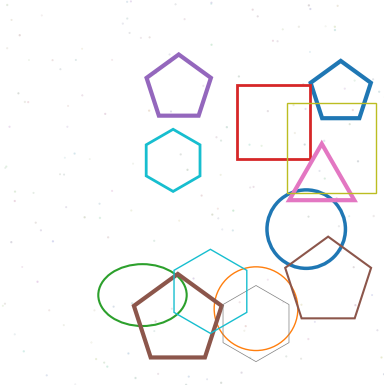[{"shape": "pentagon", "thickness": 3, "radius": 0.41, "center": [0.885, 0.76]}, {"shape": "circle", "thickness": 2.5, "radius": 0.51, "center": [0.795, 0.405]}, {"shape": "circle", "thickness": 1, "radius": 0.54, "center": [0.665, 0.198]}, {"shape": "oval", "thickness": 1.5, "radius": 0.57, "center": [0.37, 0.234]}, {"shape": "square", "thickness": 2, "radius": 0.48, "center": [0.71, 0.684]}, {"shape": "pentagon", "thickness": 3, "radius": 0.44, "center": [0.464, 0.771]}, {"shape": "pentagon", "thickness": 1.5, "radius": 0.59, "center": [0.852, 0.268]}, {"shape": "pentagon", "thickness": 3, "radius": 0.6, "center": [0.462, 0.169]}, {"shape": "triangle", "thickness": 3, "radius": 0.49, "center": [0.836, 0.529]}, {"shape": "hexagon", "thickness": 0.5, "radius": 0.49, "center": [0.665, 0.16]}, {"shape": "square", "thickness": 1, "radius": 0.58, "center": [0.862, 0.616]}, {"shape": "hexagon", "thickness": 1, "radius": 0.55, "center": [0.547, 0.243]}, {"shape": "hexagon", "thickness": 2, "radius": 0.4, "center": [0.45, 0.583]}]